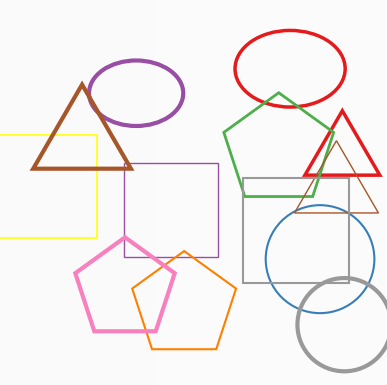[{"shape": "oval", "thickness": 2.5, "radius": 0.71, "center": [0.749, 0.821]}, {"shape": "triangle", "thickness": 2.5, "radius": 0.56, "center": [0.883, 0.601]}, {"shape": "circle", "thickness": 1.5, "radius": 0.7, "center": [0.826, 0.327]}, {"shape": "pentagon", "thickness": 2, "radius": 0.75, "center": [0.719, 0.61]}, {"shape": "oval", "thickness": 3, "radius": 0.61, "center": [0.351, 0.758]}, {"shape": "square", "thickness": 1, "radius": 0.61, "center": [0.441, 0.455]}, {"shape": "pentagon", "thickness": 1.5, "radius": 0.7, "center": [0.475, 0.207]}, {"shape": "square", "thickness": 1.5, "radius": 0.67, "center": [0.117, 0.515]}, {"shape": "triangle", "thickness": 3, "radius": 0.73, "center": [0.212, 0.635]}, {"shape": "triangle", "thickness": 1, "radius": 0.63, "center": [0.868, 0.509]}, {"shape": "pentagon", "thickness": 3, "radius": 0.67, "center": [0.323, 0.249]}, {"shape": "circle", "thickness": 3, "radius": 0.61, "center": [0.889, 0.157]}, {"shape": "square", "thickness": 1.5, "radius": 0.68, "center": [0.765, 0.401]}]